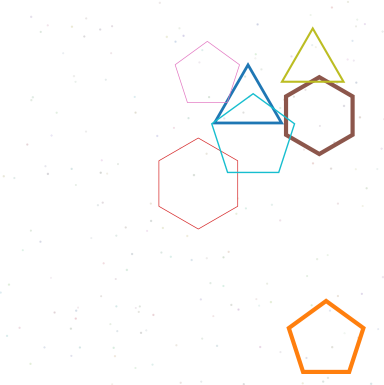[{"shape": "triangle", "thickness": 2, "radius": 0.5, "center": [0.644, 0.731]}, {"shape": "pentagon", "thickness": 3, "radius": 0.51, "center": [0.847, 0.116]}, {"shape": "hexagon", "thickness": 0.5, "radius": 0.59, "center": [0.515, 0.523]}, {"shape": "hexagon", "thickness": 3, "radius": 0.5, "center": [0.829, 0.7]}, {"shape": "pentagon", "thickness": 0.5, "radius": 0.44, "center": [0.539, 0.805]}, {"shape": "triangle", "thickness": 1.5, "radius": 0.46, "center": [0.812, 0.834]}, {"shape": "pentagon", "thickness": 1, "radius": 0.57, "center": [0.658, 0.644]}]